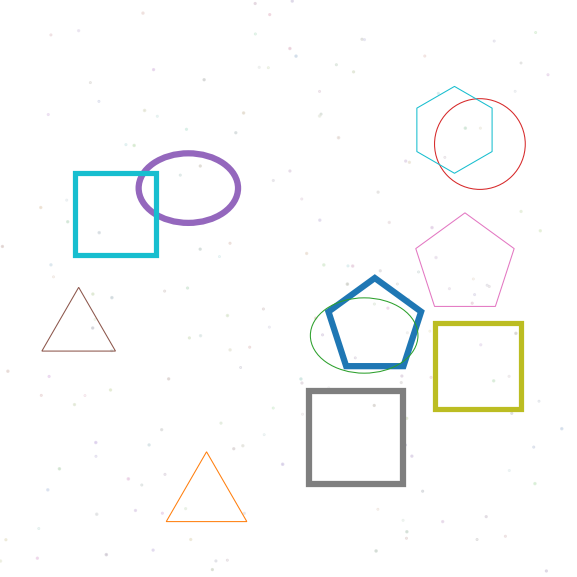[{"shape": "pentagon", "thickness": 3, "radius": 0.42, "center": [0.649, 0.433]}, {"shape": "triangle", "thickness": 0.5, "radius": 0.4, "center": [0.358, 0.136]}, {"shape": "oval", "thickness": 0.5, "radius": 0.47, "center": [0.631, 0.418]}, {"shape": "circle", "thickness": 0.5, "radius": 0.39, "center": [0.831, 0.75]}, {"shape": "oval", "thickness": 3, "radius": 0.43, "center": [0.326, 0.673]}, {"shape": "triangle", "thickness": 0.5, "radius": 0.37, "center": [0.136, 0.428]}, {"shape": "pentagon", "thickness": 0.5, "radius": 0.45, "center": [0.805, 0.541]}, {"shape": "square", "thickness": 3, "radius": 0.41, "center": [0.616, 0.242]}, {"shape": "square", "thickness": 2.5, "radius": 0.37, "center": [0.828, 0.365]}, {"shape": "square", "thickness": 2.5, "radius": 0.35, "center": [0.2, 0.628]}, {"shape": "hexagon", "thickness": 0.5, "radius": 0.38, "center": [0.787, 0.774]}]